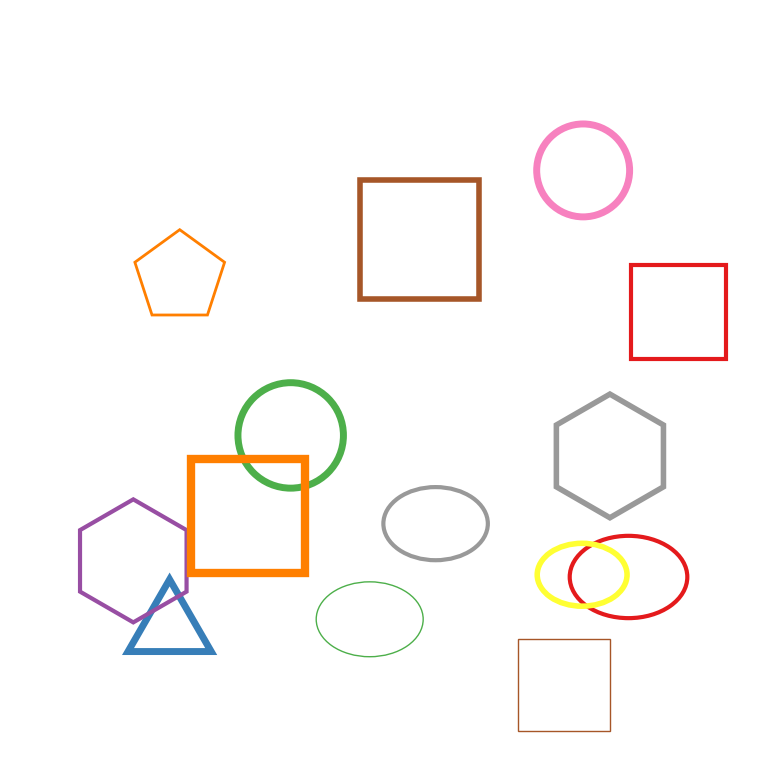[{"shape": "oval", "thickness": 1.5, "radius": 0.38, "center": [0.816, 0.251]}, {"shape": "square", "thickness": 1.5, "radius": 0.31, "center": [0.881, 0.595]}, {"shape": "triangle", "thickness": 2.5, "radius": 0.31, "center": [0.22, 0.185]}, {"shape": "circle", "thickness": 2.5, "radius": 0.34, "center": [0.378, 0.435]}, {"shape": "oval", "thickness": 0.5, "radius": 0.35, "center": [0.48, 0.196]}, {"shape": "hexagon", "thickness": 1.5, "radius": 0.4, "center": [0.173, 0.272]}, {"shape": "pentagon", "thickness": 1, "radius": 0.31, "center": [0.233, 0.64]}, {"shape": "square", "thickness": 3, "radius": 0.37, "center": [0.322, 0.33]}, {"shape": "oval", "thickness": 2, "radius": 0.29, "center": [0.756, 0.254]}, {"shape": "square", "thickness": 2, "radius": 0.39, "center": [0.544, 0.689]}, {"shape": "square", "thickness": 0.5, "radius": 0.3, "center": [0.732, 0.11]}, {"shape": "circle", "thickness": 2.5, "radius": 0.3, "center": [0.757, 0.779]}, {"shape": "hexagon", "thickness": 2, "radius": 0.4, "center": [0.792, 0.408]}, {"shape": "oval", "thickness": 1.5, "radius": 0.34, "center": [0.566, 0.32]}]